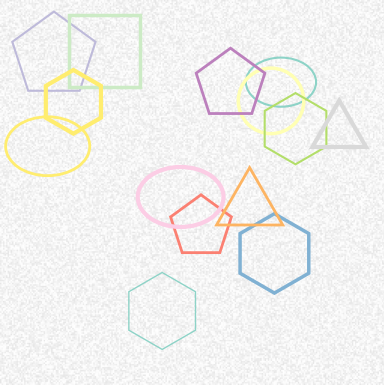[{"shape": "hexagon", "thickness": 1, "radius": 0.5, "center": [0.421, 0.192]}, {"shape": "oval", "thickness": 1.5, "radius": 0.46, "center": [0.73, 0.787]}, {"shape": "circle", "thickness": 2.5, "radius": 0.43, "center": [0.704, 0.738]}, {"shape": "pentagon", "thickness": 1.5, "radius": 0.57, "center": [0.14, 0.856]}, {"shape": "pentagon", "thickness": 2, "radius": 0.42, "center": [0.522, 0.411]}, {"shape": "hexagon", "thickness": 2.5, "radius": 0.52, "center": [0.713, 0.342]}, {"shape": "triangle", "thickness": 2, "radius": 0.5, "center": [0.648, 0.465]}, {"shape": "hexagon", "thickness": 1.5, "radius": 0.46, "center": [0.768, 0.666]}, {"shape": "oval", "thickness": 3, "radius": 0.56, "center": [0.469, 0.488]}, {"shape": "triangle", "thickness": 3, "radius": 0.4, "center": [0.881, 0.658]}, {"shape": "pentagon", "thickness": 2, "radius": 0.47, "center": [0.599, 0.781]}, {"shape": "square", "thickness": 2.5, "radius": 0.46, "center": [0.271, 0.867]}, {"shape": "oval", "thickness": 2, "radius": 0.55, "center": [0.124, 0.62]}, {"shape": "hexagon", "thickness": 3, "radius": 0.41, "center": [0.191, 0.736]}]